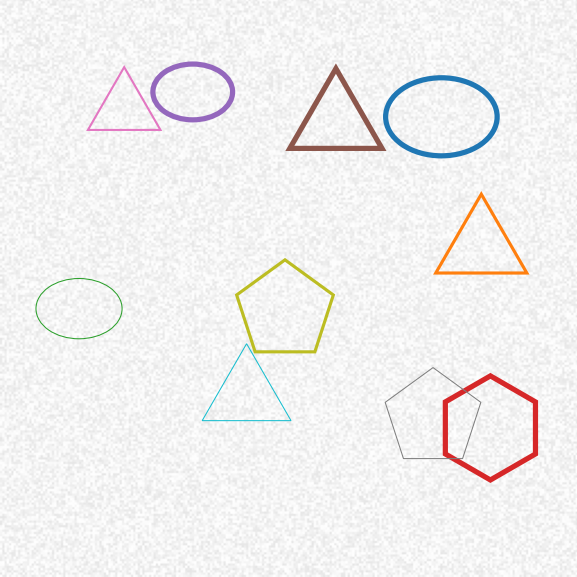[{"shape": "oval", "thickness": 2.5, "radius": 0.48, "center": [0.764, 0.797]}, {"shape": "triangle", "thickness": 1.5, "radius": 0.46, "center": [0.833, 0.572]}, {"shape": "oval", "thickness": 0.5, "radius": 0.37, "center": [0.137, 0.465]}, {"shape": "hexagon", "thickness": 2.5, "radius": 0.45, "center": [0.849, 0.258]}, {"shape": "oval", "thickness": 2.5, "radius": 0.35, "center": [0.334, 0.84]}, {"shape": "triangle", "thickness": 2.5, "radius": 0.46, "center": [0.582, 0.788]}, {"shape": "triangle", "thickness": 1, "radius": 0.36, "center": [0.215, 0.81]}, {"shape": "pentagon", "thickness": 0.5, "radius": 0.44, "center": [0.75, 0.276]}, {"shape": "pentagon", "thickness": 1.5, "radius": 0.44, "center": [0.493, 0.461]}, {"shape": "triangle", "thickness": 0.5, "radius": 0.44, "center": [0.427, 0.315]}]